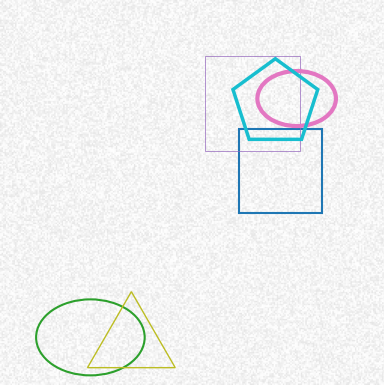[{"shape": "square", "thickness": 1.5, "radius": 0.54, "center": [0.729, 0.556]}, {"shape": "oval", "thickness": 1.5, "radius": 0.7, "center": [0.235, 0.124]}, {"shape": "square", "thickness": 0.5, "radius": 0.62, "center": [0.655, 0.732]}, {"shape": "oval", "thickness": 3, "radius": 0.51, "center": [0.771, 0.744]}, {"shape": "triangle", "thickness": 1, "radius": 0.66, "center": [0.341, 0.111]}, {"shape": "pentagon", "thickness": 2.5, "radius": 0.58, "center": [0.715, 0.732]}]